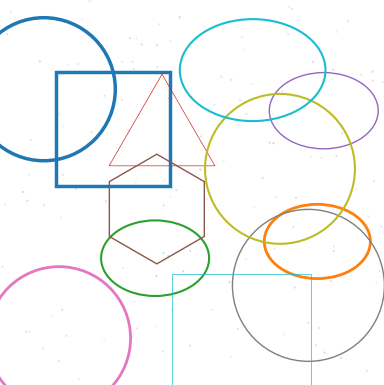[{"shape": "square", "thickness": 2.5, "radius": 0.74, "center": [0.293, 0.665]}, {"shape": "circle", "thickness": 2.5, "radius": 0.93, "center": [0.114, 0.768]}, {"shape": "oval", "thickness": 2, "radius": 0.69, "center": [0.824, 0.373]}, {"shape": "oval", "thickness": 1.5, "radius": 0.7, "center": [0.403, 0.329]}, {"shape": "triangle", "thickness": 0.5, "radius": 0.79, "center": [0.421, 0.649]}, {"shape": "oval", "thickness": 1, "radius": 0.71, "center": [0.841, 0.712]}, {"shape": "hexagon", "thickness": 1, "radius": 0.71, "center": [0.407, 0.457]}, {"shape": "circle", "thickness": 2, "radius": 0.93, "center": [0.153, 0.122]}, {"shape": "circle", "thickness": 1, "radius": 0.99, "center": [0.801, 0.259]}, {"shape": "circle", "thickness": 1.5, "radius": 0.97, "center": [0.727, 0.561]}, {"shape": "oval", "thickness": 1.5, "radius": 0.95, "center": [0.656, 0.818]}, {"shape": "square", "thickness": 0.5, "radius": 0.9, "center": [0.627, 0.108]}]